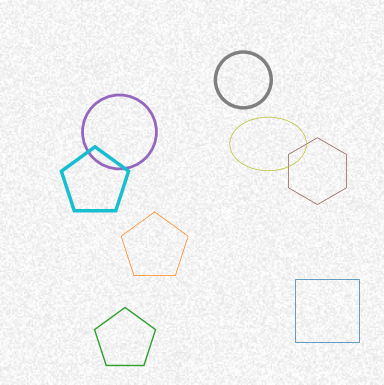[{"shape": "square", "thickness": 0.5, "radius": 0.41, "center": [0.849, 0.194]}, {"shape": "pentagon", "thickness": 0.5, "radius": 0.46, "center": [0.402, 0.358]}, {"shape": "pentagon", "thickness": 1, "radius": 0.42, "center": [0.325, 0.118]}, {"shape": "circle", "thickness": 2, "radius": 0.48, "center": [0.31, 0.657]}, {"shape": "hexagon", "thickness": 0.5, "radius": 0.43, "center": [0.825, 0.555]}, {"shape": "circle", "thickness": 2.5, "radius": 0.36, "center": [0.632, 0.792]}, {"shape": "oval", "thickness": 0.5, "radius": 0.5, "center": [0.696, 0.626]}, {"shape": "pentagon", "thickness": 2.5, "radius": 0.46, "center": [0.247, 0.527]}]